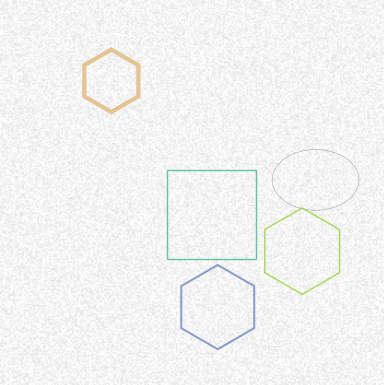[{"shape": "square", "thickness": 1, "radius": 0.58, "center": [0.549, 0.443]}, {"shape": "hexagon", "thickness": 1.5, "radius": 0.55, "center": [0.566, 0.202]}, {"shape": "hexagon", "thickness": 1, "radius": 0.56, "center": [0.785, 0.348]}, {"shape": "hexagon", "thickness": 3, "radius": 0.41, "center": [0.289, 0.79]}, {"shape": "oval", "thickness": 0.5, "radius": 0.56, "center": [0.82, 0.533]}]